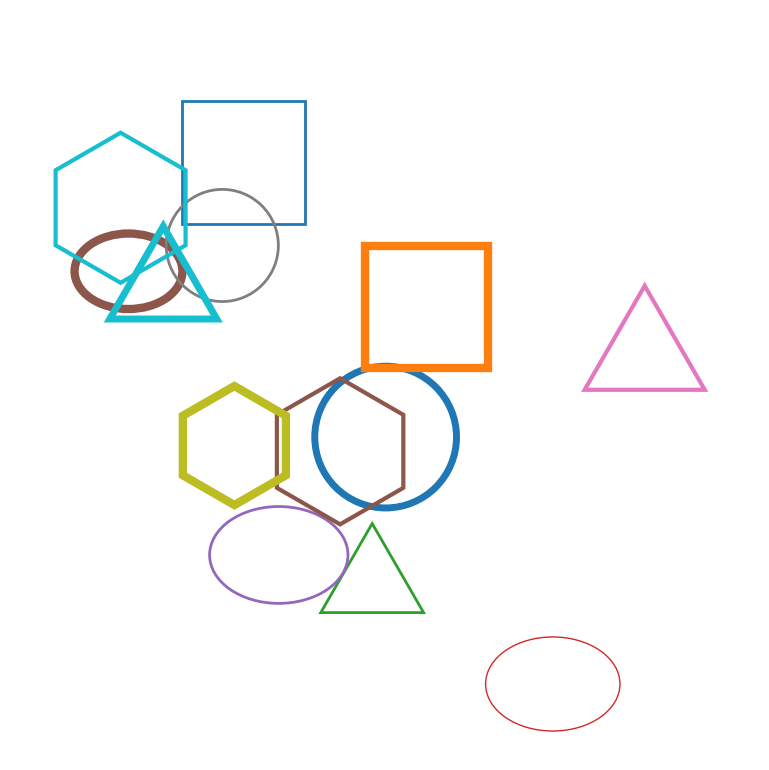[{"shape": "circle", "thickness": 2.5, "radius": 0.46, "center": [0.501, 0.432]}, {"shape": "square", "thickness": 1, "radius": 0.4, "center": [0.316, 0.789]}, {"shape": "square", "thickness": 3, "radius": 0.4, "center": [0.554, 0.602]}, {"shape": "triangle", "thickness": 1, "radius": 0.39, "center": [0.483, 0.243]}, {"shape": "oval", "thickness": 0.5, "radius": 0.44, "center": [0.718, 0.112]}, {"shape": "oval", "thickness": 1, "radius": 0.45, "center": [0.362, 0.279]}, {"shape": "hexagon", "thickness": 1.5, "radius": 0.47, "center": [0.442, 0.414]}, {"shape": "oval", "thickness": 3, "radius": 0.35, "center": [0.167, 0.648]}, {"shape": "triangle", "thickness": 1.5, "radius": 0.45, "center": [0.837, 0.539]}, {"shape": "circle", "thickness": 1, "radius": 0.36, "center": [0.289, 0.681]}, {"shape": "hexagon", "thickness": 3, "radius": 0.39, "center": [0.304, 0.421]}, {"shape": "triangle", "thickness": 2.5, "radius": 0.4, "center": [0.212, 0.626]}, {"shape": "hexagon", "thickness": 1.5, "radius": 0.49, "center": [0.157, 0.73]}]